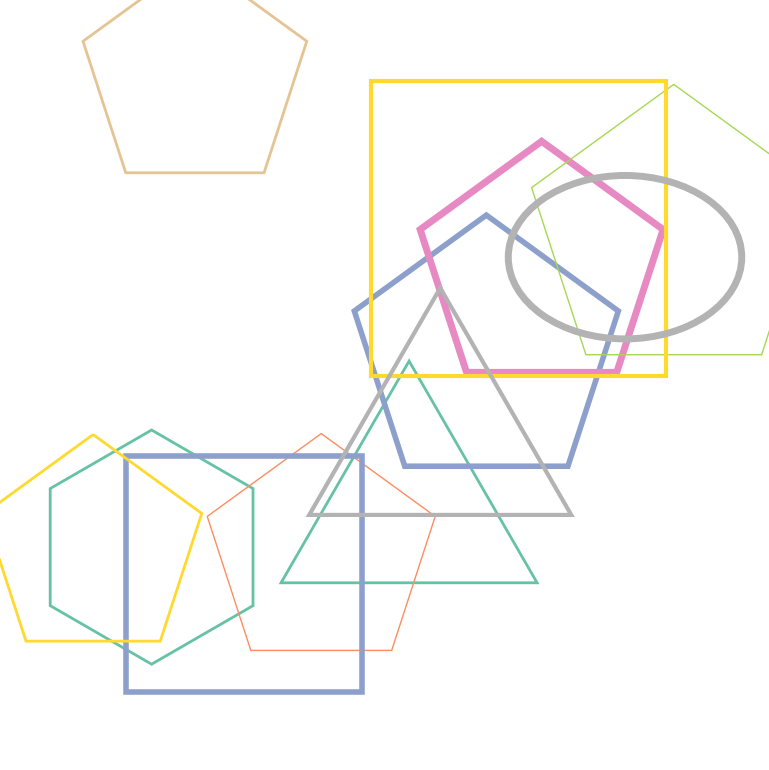[{"shape": "triangle", "thickness": 1, "radius": 0.96, "center": [0.531, 0.339]}, {"shape": "hexagon", "thickness": 1, "radius": 0.76, "center": [0.197, 0.289]}, {"shape": "pentagon", "thickness": 0.5, "radius": 0.78, "center": [0.417, 0.281]}, {"shape": "pentagon", "thickness": 2, "radius": 0.9, "center": [0.632, 0.54]}, {"shape": "square", "thickness": 2, "radius": 0.77, "center": [0.317, 0.254]}, {"shape": "pentagon", "thickness": 2.5, "radius": 0.83, "center": [0.703, 0.651]}, {"shape": "pentagon", "thickness": 0.5, "radius": 0.97, "center": [0.875, 0.696]}, {"shape": "pentagon", "thickness": 1, "radius": 0.74, "center": [0.121, 0.287]}, {"shape": "square", "thickness": 1.5, "radius": 0.96, "center": [0.673, 0.703]}, {"shape": "pentagon", "thickness": 1, "radius": 0.76, "center": [0.253, 0.899]}, {"shape": "oval", "thickness": 2.5, "radius": 0.76, "center": [0.812, 0.666]}, {"shape": "triangle", "thickness": 1.5, "radius": 0.98, "center": [0.572, 0.43]}]